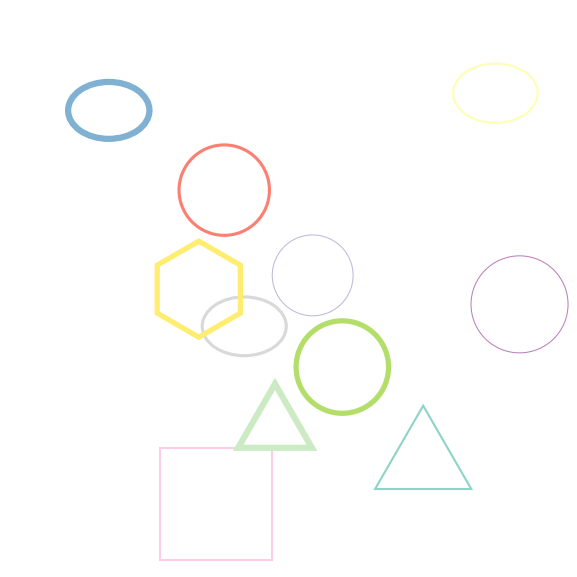[{"shape": "triangle", "thickness": 1, "radius": 0.48, "center": [0.733, 0.2]}, {"shape": "oval", "thickness": 1, "radius": 0.37, "center": [0.858, 0.838]}, {"shape": "circle", "thickness": 0.5, "radius": 0.35, "center": [0.541, 0.522]}, {"shape": "circle", "thickness": 1.5, "radius": 0.39, "center": [0.388, 0.67]}, {"shape": "oval", "thickness": 3, "radius": 0.35, "center": [0.188, 0.808]}, {"shape": "circle", "thickness": 2.5, "radius": 0.4, "center": [0.593, 0.364]}, {"shape": "square", "thickness": 1, "radius": 0.48, "center": [0.374, 0.126]}, {"shape": "oval", "thickness": 1.5, "radius": 0.36, "center": [0.423, 0.434]}, {"shape": "circle", "thickness": 0.5, "radius": 0.42, "center": [0.9, 0.472]}, {"shape": "triangle", "thickness": 3, "radius": 0.37, "center": [0.476, 0.261]}, {"shape": "hexagon", "thickness": 2.5, "radius": 0.42, "center": [0.344, 0.498]}]